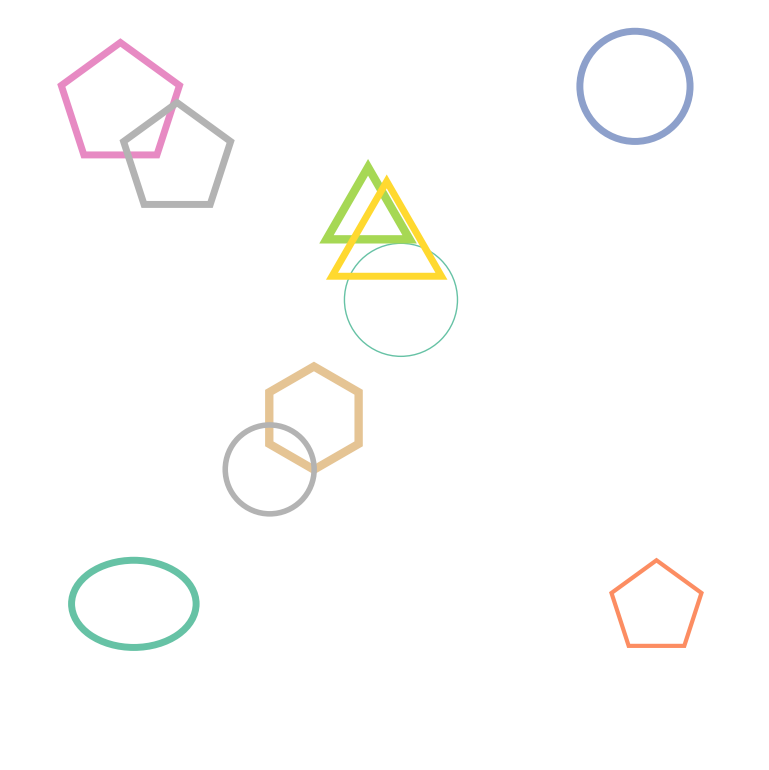[{"shape": "oval", "thickness": 2.5, "radius": 0.4, "center": [0.174, 0.216]}, {"shape": "circle", "thickness": 0.5, "radius": 0.37, "center": [0.521, 0.611]}, {"shape": "pentagon", "thickness": 1.5, "radius": 0.31, "center": [0.853, 0.211]}, {"shape": "circle", "thickness": 2.5, "radius": 0.36, "center": [0.825, 0.888]}, {"shape": "pentagon", "thickness": 2.5, "radius": 0.4, "center": [0.156, 0.864]}, {"shape": "triangle", "thickness": 3, "radius": 0.31, "center": [0.478, 0.72]}, {"shape": "triangle", "thickness": 2.5, "radius": 0.41, "center": [0.502, 0.682]}, {"shape": "hexagon", "thickness": 3, "radius": 0.33, "center": [0.408, 0.457]}, {"shape": "circle", "thickness": 2, "radius": 0.29, "center": [0.35, 0.39]}, {"shape": "pentagon", "thickness": 2.5, "radius": 0.37, "center": [0.23, 0.794]}]